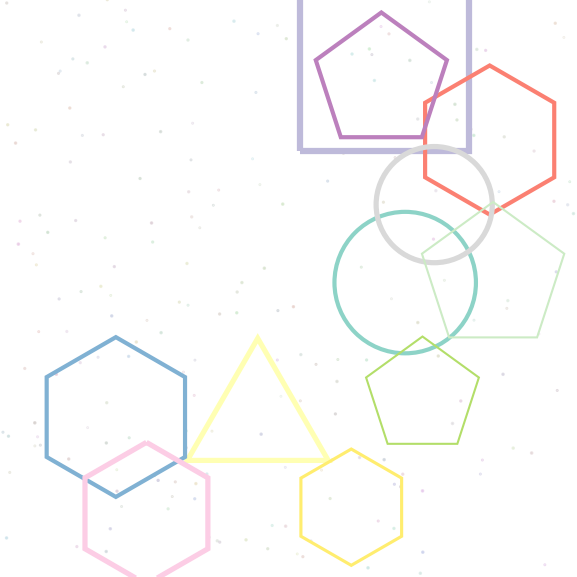[{"shape": "circle", "thickness": 2, "radius": 0.61, "center": [0.702, 0.51]}, {"shape": "triangle", "thickness": 2.5, "radius": 0.7, "center": [0.446, 0.272]}, {"shape": "square", "thickness": 3, "radius": 0.73, "center": [0.666, 0.883]}, {"shape": "hexagon", "thickness": 2, "radius": 0.65, "center": [0.848, 0.757]}, {"shape": "hexagon", "thickness": 2, "radius": 0.69, "center": [0.201, 0.277]}, {"shape": "pentagon", "thickness": 1, "radius": 0.51, "center": [0.732, 0.314]}, {"shape": "hexagon", "thickness": 2.5, "radius": 0.61, "center": [0.254, 0.11]}, {"shape": "circle", "thickness": 2.5, "radius": 0.5, "center": [0.752, 0.645]}, {"shape": "pentagon", "thickness": 2, "radius": 0.6, "center": [0.66, 0.858]}, {"shape": "pentagon", "thickness": 1, "radius": 0.65, "center": [0.854, 0.52]}, {"shape": "hexagon", "thickness": 1.5, "radius": 0.5, "center": [0.608, 0.121]}]